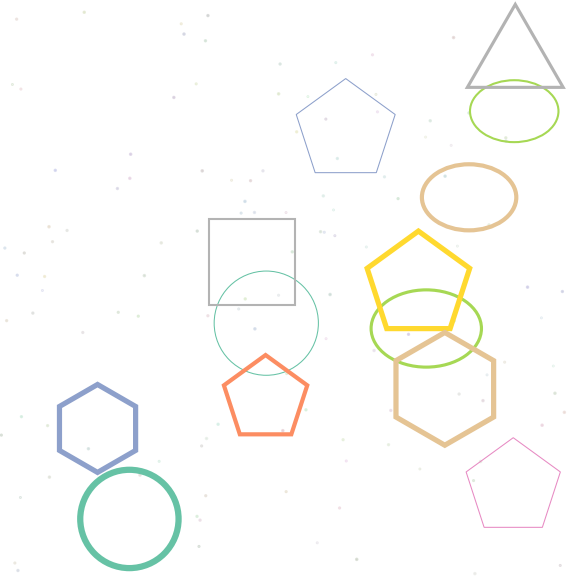[{"shape": "circle", "thickness": 3, "radius": 0.43, "center": [0.224, 0.101]}, {"shape": "circle", "thickness": 0.5, "radius": 0.45, "center": [0.461, 0.44]}, {"shape": "pentagon", "thickness": 2, "radius": 0.38, "center": [0.46, 0.308]}, {"shape": "hexagon", "thickness": 2.5, "radius": 0.38, "center": [0.169, 0.257]}, {"shape": "pentagon", "thickness": 0.5, "radius": 0.45, "center": [0.599, 0.773]}, {"shape": "pentagon", "thickness": 0.5, "radius": 0.43, "center": [0.889, 0.155]}, {"shape": "oval", "thickness": 1.5, "radius": 0.48, "center": [0.738, 0.43]}, {"shape": "oval", "thickness": 1, "radius": 0.38, "center": [0.89, 0.807]}, {"shape": "pentagon", "thickness": 2.5, "radius": 0.47, "center": [0.725, 0.506]}, {"shape": "oval", "thickness": 2, "radius": 0.41, "center": [0.812, 0.657]}, {"shape": "hexagon", "thickness": 2.5, "radius": 0.49, "center": [0.77, 0.326]}, {"shape": "square", "thickness": 1, "radius": 0.37, "center": [0.436, 0.546]}, {"shape": "triangle", "thickness": 1.5, "radius": 0.48, "center": [0.892, 0.896]}]